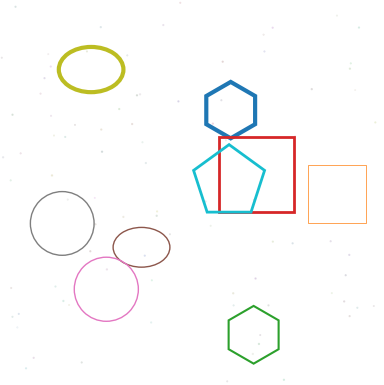[{"shape": "hexagon", "thickness": 3, "radius": 0.37, "center": [0.599, 0.714]}, {"shape": "square", "thickness": 0.5, "radius": 0.38, "center": [0.876, 0.496]}, {"shape": "hexagon", "thickness": 1.5, "radius": 0.37, "center": [0.659, 0.13]}, {"shape": "square", "thickness": 2, "radius": 0.49, "center": [0.667, 0.547]}, {"shape": "oval", "thickness": 1, "radius": 0.37, "center": [0.368, 0.358]}, {"shape": "circle", "thickness": 1, "radius": 0.42, "center": [0.276, 0.249]}, {"shape": "circle", "thickness": 1, "radius": 0.41, "center": [0.162, 0.42]}, {"shape": "oval", "thickness": 3, "radius": 0.42, "center": [0.237, 0.819]}, {"shape": "pentagon", "thickness": 2, "radius": 0.48, "center": [0.595, 0.527]}]